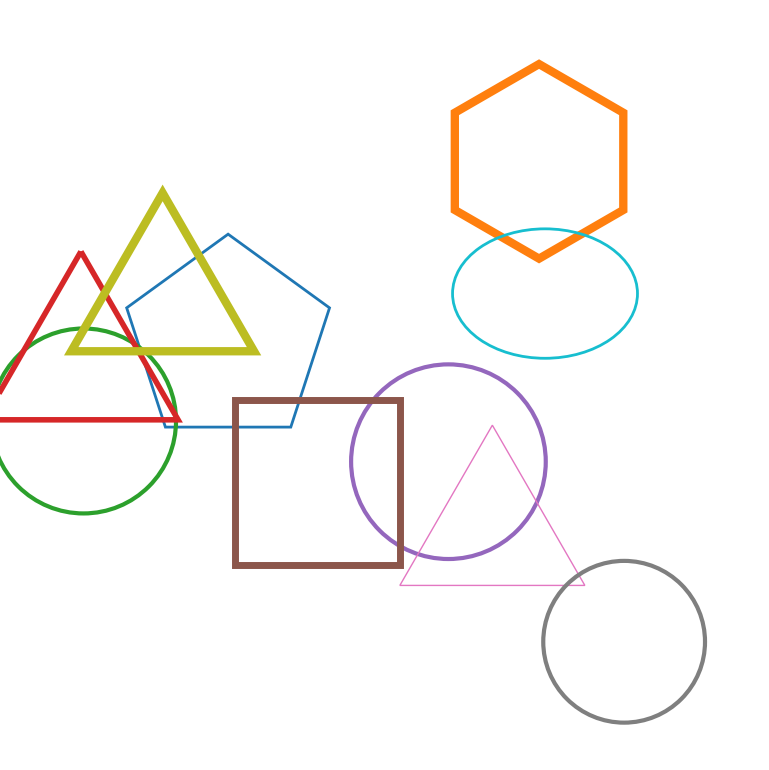[{"shape": "pentagon", "thickness": 1, "radius": 0.69, "center": [0.296, 0.557]}, {"shape": "hexagon", "thickness": 3, "radius": 0.63, "center": [0.7, 0.79]}, {"shape": "circle", "thickness": 1.5, "radius": 0.6, "center": [0.109, 0.453]}, {"shape": "triangle", "thickness": 2, "radius": 0.73, "center": [0.105, 0.528]}, {"shape": "circle", "thickness": 1.5, "radius": 0.63, "center": [0.582, 0.4]}, {"shape": "square", "thickness": 2.5, "radius": 0.54, "center": [0.412, 0.373]}, {"shape": "triangle", "thickness": 0.5, "radius": 0.69, "center": [0.639, 0.309]}, {"shape": "circle", "thickness": 1.5, "radius": 0.53, "center": [0.811, 0.167]}, {"shape": "triangle", "thickness": 3, "radius": 0.69, "center": [0.211, 0.612]}, {"shape": "oval", "thickness": 1, "radius": 0.6, "center": [0.708, 0.619]}]